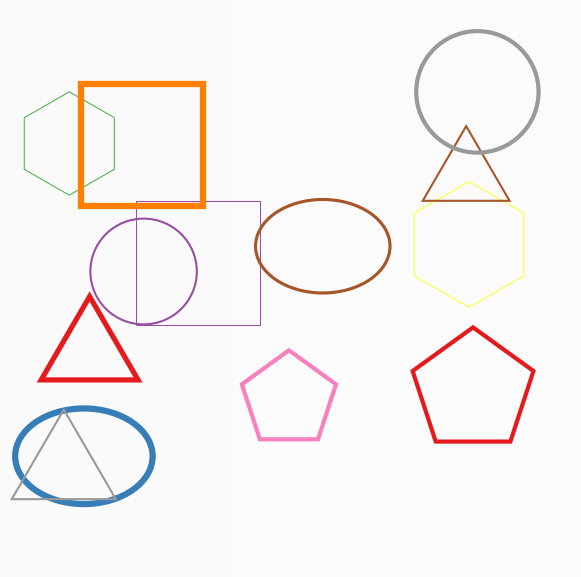[{"shape": "pentagon", "thickness": 2, "radius": 0.55, "center": [0.814, 0.323]}, {"shape": "triangle", "thickness": 2.5, "radius": 0.48, "center": [0.154, 0.389]}, {"shape": "oval", "thickness": 3, "radius": 0.59, "center": [0.144, 0.209]}, {"shape": "hexagon", "thickness": 0.5, "radius": 0.45, "center": [0.119, 0.751]}, {"shape": "circle", "thickness": 1, "radius": 0.46, "center": [0.247, 0.529]}, {"shape": "square", "thickness": 0.5, "radius": 0.53, "center": [0.34, 0.543]}, {"shape": "square", "thickness": 3, "radius": 0.53, "center": [0.245, 0.748]}, {"shape": "hexagon", "thickness": 0.5, "radius": 0.54, "center": [0.807, 0.576]}, {"shape": "triangle", "thickness": 1, "radius": 0.43, "center": [0.802, 0.695]}, {"shape": "oval", "thickness": 1.5, "radius": 0.58, "center": [0.555, 0.573]}, {"shape": "pentagon", "thickness": 2, "radius": 0.43, "center": [0.497, 0.307]}, {"shape": "circle", "thickness": 2, "radius": 0.53, "center": [0.821, 0.84]}, {"shape": "triangle", "thickness": 1, "radius": 0.52, "center": [0.11, 0.187]}]